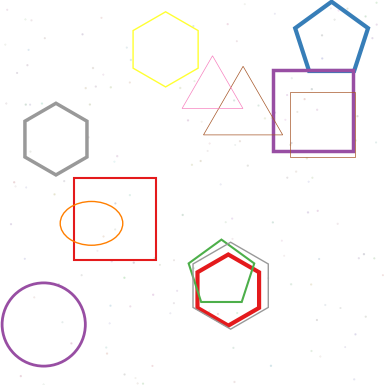[{"shape": "hexagon", "thickness": 3, "radius": 0.46, "center": [0.593, 0.247]}, {"shape": "square", "thickness": 1.5, "radius": 0.53, "center": [0.298, 0.432]}, {"shape": "pentagon", "thickness": 3, "radius": 0.5, "center": [0.861, 0.896]}, {"shape": "pentagon", "thickness": 1.5, "radius": 0.45, "center": [0.575, 0.288]}, {"shape": "square", "thickness": 2.5, "radius": 0.52, "center": [0.813, 0.713]}, {"shape": "circle", "thickness": 2, "radius": 0.54, "center": [0.114, 0.157]}, {"shape": "oval", "thickness": 1, "radius": 0.41, "center": [0.238, 0.42]}, {"shape": "hexagon", "thickness": 1, "radius": 0.49, "center": [0.43, 0.872]}, {"shape": "triangle", "thickness": 0.5, "radius": 0.59, "center": [0.631, 0.709]}, {"shape": "square", "thickness": 0.5, "radius": 0.42, "center": [0.838, 0.677]}, {"shape": "triangle", "thickness": 0.5, "radius": 0.46, "center": [0.552, 0.764]}, {"shape": "hexagon", "thickness": 1, "radius": 0.56, "center": [0.599, 0.258]}, {"shape": "hexagon", "thickness": 2.5, "radius": 0.47, "center": [0.145, 0.639]}]